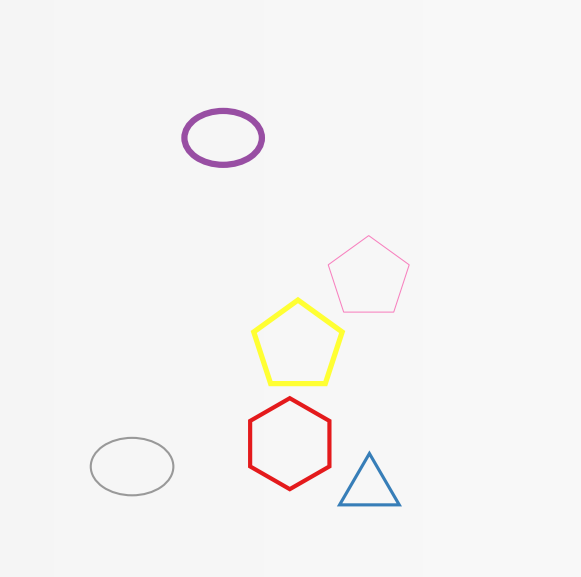[{"shape": "hexagon", "thickness": 2, "radius": 0.39, "center": [0.499, 0.231]}, {"shape": "triangle", "thickness": 1.5, "radius": 0.3, "center": [0.636, 0.155]}, {"shape": "oval", "thickness": 3, "radius": 0.33, "center": [0.384, 0.76]}, {"shape": "pentagon", "thickness": 2.5, "radius": 0.4, "center": [0.513, 0.4]}, {"shape": "pentagon", "thickness": 0.5, "radius": 0.37, "center": [0.634, 0.518]}, {"shape": "oval", "thickness": 1, "radius": 0.36, "center": [0.227, 0.191]}]